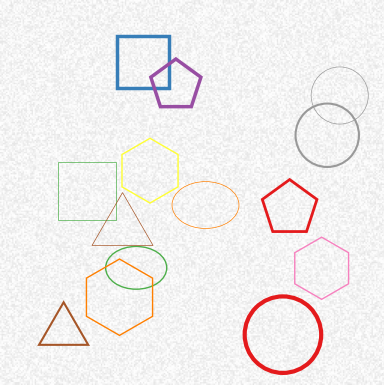[{"shape": "pentagon", "thickness": 2, "radius": 0.37, "center": [0.752, 0.459]}, {"shape": "circle", "thickness": 3, "radius": 0.5, "center": [0.735, 0.131]}, {"shape": "square", "thickness": 2.5, "radius": 0.34, "center": [0.371, 0.84]}, {"shape": "square", "thickness": 0.5, "radius": 0.38, "center": [0.227, 0.503]}, {"shape": "oval", "thickness": 1, "radius": 0.4, "center": [0.354, 0.304]}, {"shape": "pentagon", "thickness": 2.5, "radius": 0.34, "center": [0.457, 0.778]}, {"shape": "hexagon", "thickness": 1, "radius": 0.5, "center": [0.31, 0.228]}, {"shape": "oval", "thickness": 0.5, "radius": 0.43, "center": [0.534, 0.467]}, {"shape": "hexagon", "thickness": 1, "radius": 0.42, "center": [0.39, 0.557]}, {"shape": "triangle", "thickness": 0.5, "radius": 0.46, "center": [0.318, 0.408]}, {"shape": "triangle", "thickness": 1.5, "radius": 0.37, "center": [0.165, 0.141]}, {"shape": "hexagon", "thickness": 1, "radius": 0.4, "center": [0.835, 0.303]}, {"shape": "circle", "thickness": 0.5, "radius": 0.37, "center": [0.882, 0.752]}, {"shape": "circle", "thickness": 1.5, "radius": 0.41, "center": [0.85, 0.649]}]